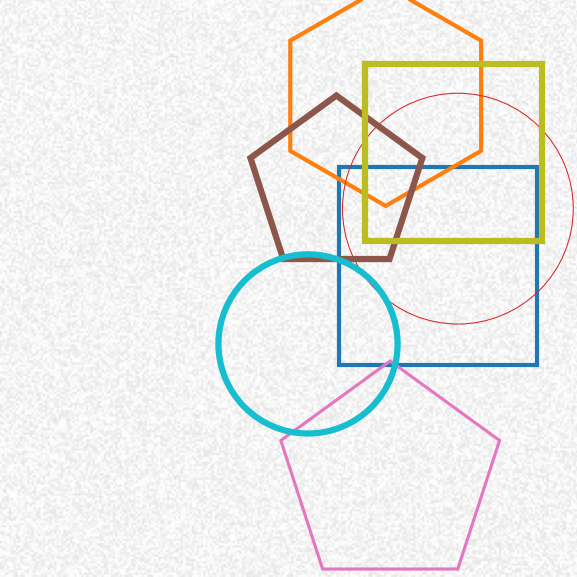[{"shape": "square", "thickness": 2, "radius": 0.86, "center": [0.759, 0.539]}, {"shape": "hexagon", "thickness": 2, "radius": 0.95, "center": [0.668, 0.833]}, {"shape": "circle", "thickness": 0.5, "radius": 1.0, "center": [0.793, 0.638]}, {"shape": "pentagon", "thickness": 3, "radius": 0.78, "center": [0.583, 0.677]}, {"shape": "pentagon", "thickness": 1.5, "radius": 1.0, "center": [0.676, 0.175]}, {"shape": "square", "thickness": 3, "radius": 0.76, "center": [0.785, 0.735]}, {"shape": "circle", "thickness": 3, "radius": 0.78, "center": [0.533, 0.404]}]